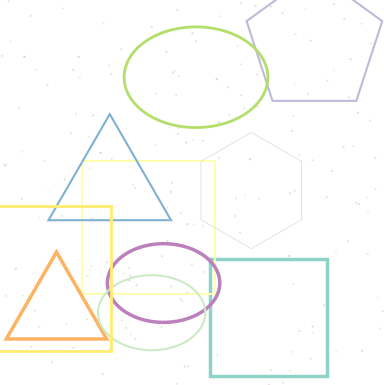[{"shape": "square", "thickness": 2.5, "radius": 0.76, "center": [0.697, 0.175]}, {"shape": "square", "thickness": 1.5, "radius": 0.86, "center": [0.386, 0.41]}, {"shape": "pentagon", "thickness": 1.5, "radius": 0.93, "center": [0.817, 0.888]}, {"shape": "triangle", "thickness": 1.5, "radius": 0.92, "center": [0.285, 0.52]}, {"shape": "triangle", "thickness": 2.5, "radius": 0.75, "center": [0.147, 0.195]}, {"shape": "oval", "thickness": 2, "radius": 0.93, "center": [0.509, 0.799]}, {"shape": "hexagon", "thickness": 0.5, "radius": 0.76, "center": [0.653, 0.505]}, {"shape": "oval", "thickness": 2.5, "radius": 0.73, "center": [0.425, 0.265]}, {"shape": "oval", "thickness": 1.5, "radius": 0.7, "center": [0.394, 0.188]}, {"shape": "square", "thickness": 2, "radius": 0.94, "center": [0.101, 0.277]}]